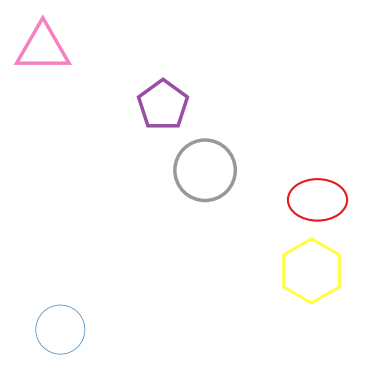[{"shape": "oval", "thickness": 1.5, "radius": 0.38, "center": [0.825, 0.481]}, {"shape": "circle", "thickness": 0.5, "radius": 0.32, "center": [0.157, 0.144]}, {"shape": "pentagon", "thickness": 2.5, "radius": 0.33, "center": [0.423, 0.727]}, {"shape": "hexagon", "thickness": 2, "radius": 0.42, "center": [0.809, 0.296]}, {"shape": "triangle", "thickness": 2.5, "radius": 0.39, "center": [0.111, 0.875]}, {"shape": "circle", "thickness": 2.5, "radius": 0.39, "center": [0.533, 0.558]}]